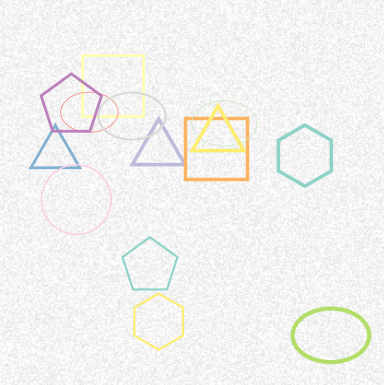[{"shape": "pentagon", "thickness": 1.5, "radius": 0.38, "center": [0.39, 0.309]}, {"shape": "hexagon", "thickness": 2.5, "radius": 0.4, "center": [0.792, 0.596]}, {"shape": "square", "thickness": 2, "radius": 0.4, "center": [0.292, 0.777]}, {"shape": "triangle", "thickness": 2.5, "radius": 0.39, "center": [0.412, 0.612]}, {"shape": "oval", "thickness": 0.5, "radius": 0.37, "center": [0.232, 0.709]}, {"shape": "triangle", "thickness": 2, "radius": 0.37, "center": [0.144, 0.601]}, {"shape": "square", "thickness": 2.5, "radius": 0.4, "center": [0.56, 0.614]}, {"shape": "oval", "thickness": 3, "radius": 0.5, "center": [0.86, 0.129]}, {"shape": "circle", "thickness": 1, "radius": 0.45, "center": [0.198, 0.482]}, {"shape": "oval", "thickness": 1.5, "radius": 0.44, "center": [0.343, 0.698]}, {"shape": "pentagon", "thickness": 2, "radius": 0.41, "center": [0.185, 0.726]}, {"shape": "oval", "thickness": 0.5, "radius": 0.42, "center": [0.583, 0.68]}, {"shape": "triangle", "thickness": 2.5, "radius": 0.39, "center": [0.566, 0.648]}, {"shape": "hexagon", "thickness": 1.5, "radius": 0.36, "center": [0.412, 0.165]}]